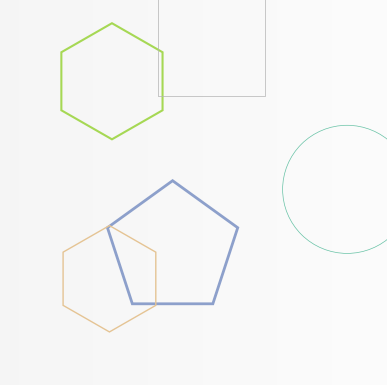[{"shape": "circle", "thickness": 0.5, "radius": 0.83, "center": [0.896, 0.508]}, {"shape": "pentagon", "thickness": 2, "radius": 0.88, "center": [0.445, 0.354]}, {"shape": "hexagon", "thickness": 1.5, "radius": 0.75, "center": [0.289, 0.789]}, {"shape": "hexagon", "thickness": 1, "radius": 0.69, "center": [0.282, 0.276]}, {"shape": "square", "thickness": 0.5, "radius": 0.69, "center": [0.546, 0.887]}]